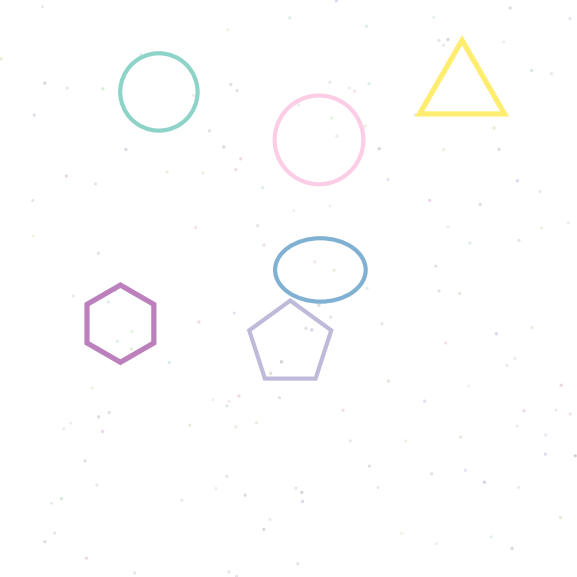[{"shape": "circle", "thickness": 2, "radius": 0.33, "center": [0.275, 0.84]}, {"shape": "pentagon", "thickness": 2, "radius": 0.37, "center": [0.503, 0.404]}, {"shape": "oval", "thickness": 2, "radius": 0.39, "center": [0.555, 0.532]}, {"shape": "circle", "thickness": 2, "radius": 0.38, "center": [0.552, 0.757]}, {"shape": "hexagon", "thickness": 2.5, "radius": 0.33, "center": [0.209, 0.439]}, {"shape": "triangle", "thickness": 2.5, "radius": 0.42, "center": [0.8, 0.844]}]